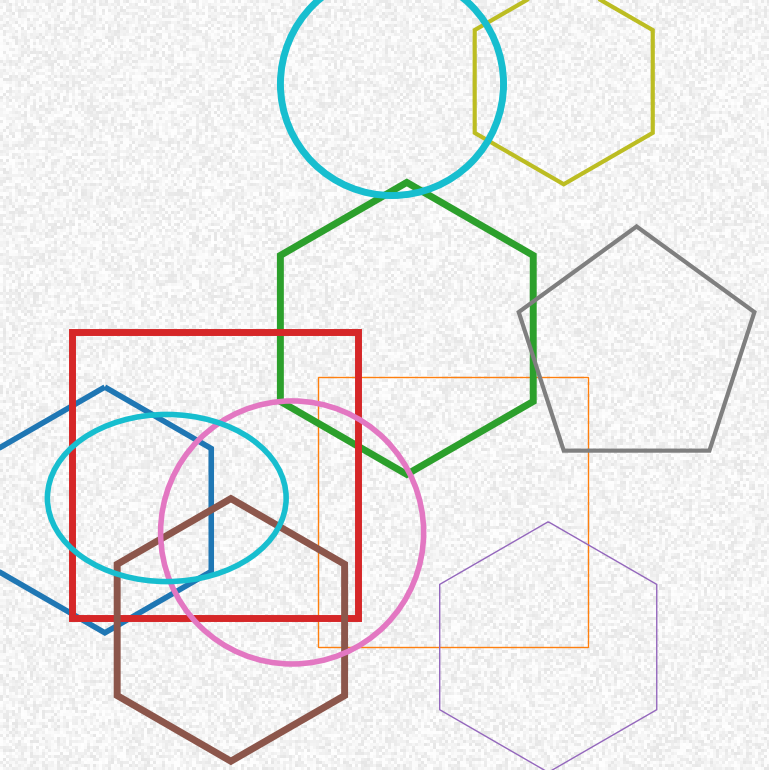[{"shape": "hexagon", "thickness": 2, "radius": 0.8, "center": [0.136, 0.338]}, {"shape": "square", "thickness": 0.5, "radius": 0.88, "center": [0.588, 0.335]}, {"shape": "hexagon", "thickness": 2.5, "radius": 0.95, "center": [0.528, 0.573]}, {"shape": "square", "thickness": 2.5, "radius": 0.93, "center": [0.28, 0.383]}, {"shape": "hexagon", "thickness": 0.5, "radius": 0.81, "center": [0.712, 0.16]}, {"shape": "hexagon", "thickness": 2.5, "radius": 0.85, "center": [0.3, 0.182]}, {"shape": "circle", "thickness": 2, "radius": 0.85, "center": [0.379, 0.308]}, {"shape": "pentagon", "thickness": 1.5, "radius": 0.8, "center": [0.827, 0.545]}, {"shape": "hexagon", "thickness": 1.5, "radius": 0.67, "center": [0.732, 0.894]}, {"shape": "oval", "thickness": 2, "radius": 0.78, "center": [0.217, 0.353]}, {"shape": "circle", "thickness": 2.5, "radius": 0.72, "center": [0.509, 0.891]}]